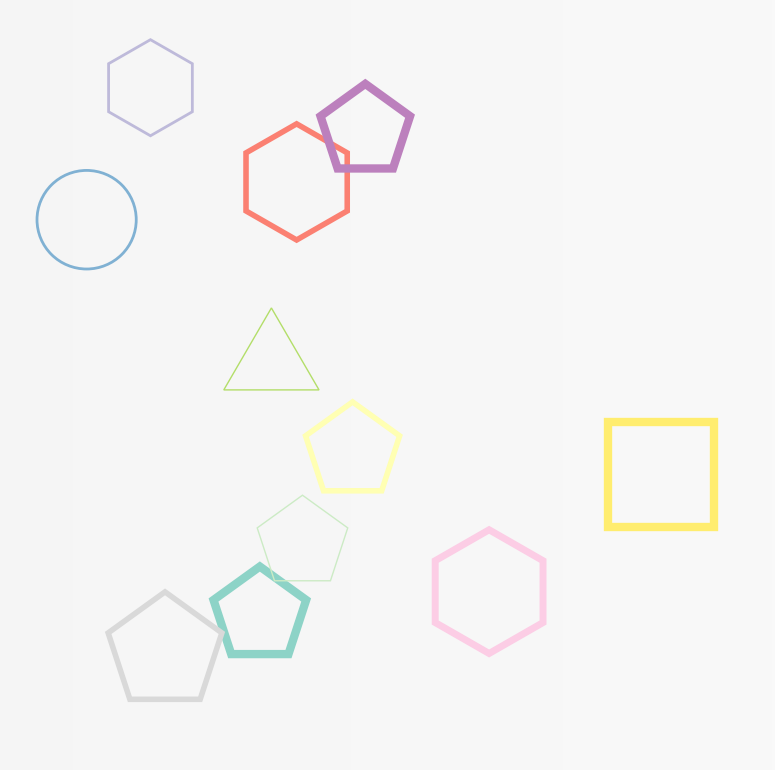[{"shape": "pentagon", "thickness": 3, "radius": 0.31, "center": [0.335, 0.201]}, {"shape": "pentagon", "thickness": 2, "radius": 0.32, "center": [0.455, 0.414]}, {"shape": "hexagon", "thickness": 1, "radius": 0.31, "center": [0.194, 0.886]}, {"shape": "hexagon", "thickness": 2, "radius": 0.38, "center": [0.383, 0.764]}, {"shape": "circle", "thickness": 1, "radius": 0.32, "center": [0.112, 0.715]}, {"shape": "triangle", "thickness": 0.5, "radius": 0.35, "center": [0.35, 0.529]}, {"shape": "hexagon", "thickness": 2.5, "radius": 0.4, "center": [0.631, 0.232]}, {"shape": "pentagon", "thickness": 2, "radius": 0.39, "center": [0.213, 0.154]}, {"shape": "pentagon", "thickness": 3, "radius": 0.3, "center": [0.471, 0.83]}, {"shape": "pentagon", "thickness": 0.5, "radius": 0.31, "center": [0.39, 0.295]}, {"shape": "square", "thickness": 3, "radius": 0.34, "center": [0.853, 0.384]}]